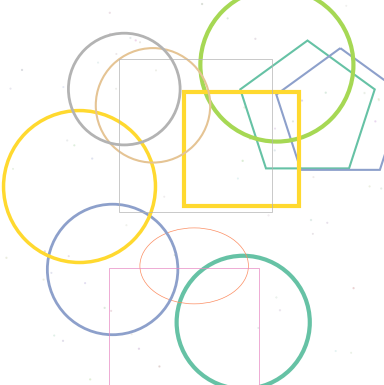[{"shape": "circle", "thickness": 3, "radius": 0.86, "center": [0.632, 0.163]}, {"shape": "pentagon", "thickness": 1.5, "radius": 0.92, "center": [0.799, 0.711]}, {"shape": "oval", "thickness": 0.5, "radius": 0.7, "center": [0.504, 0.309]}, {"shape": "circle", "thickness": 2, "radius": 0.85, "center": [0.292, 0.3]}, {"shape": "pentagon", "thickness": 1.5, "radius": 0.87, "center": [0.884, 0.7]}, {"shape": "square", "thickness": 0.5, "radius": 0.98, "center": [0.478, 0.109]}, {"shape": "circle", "thickness": 3, "radius": 0.99, "center": [0.719, 0.831]}, {"shape": "square", "thickness": 3, "radius": 0.74, "center": [0.627, 0.613]}, {"shape": "circle", "thickness": 2.5, "radius": 0.99, "center": [0.207, 0.515]}, {"shape": "circle", "thickness": 1.5, "radius": 0.74, "center": [0.397, 0.726]}, {"shape": "circle", "thickness": 2, "radius": 0.73, "center": [0.323, 0.769]}, {"shape": "square", "thickness": 0.5, "radius": 0.99, "center": [0.507, 0.647]}]